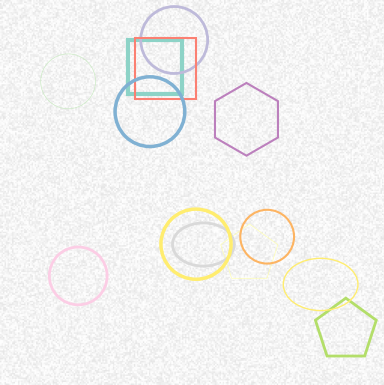[{"shape": "square", "thickness": 3, "radius": 0.35, "center": [0.403, 0.826]}, {"shape": "pentagon", "thickness": 0.5, "radius": 0.39, "center": [0.648, 0.34]}, {"shape": "circle", "thickness": 2, "radius": 0.43, "center": [0.452, 0.896]}, {"shape": "square", "thickness": 1.5, "radius": 0.39, "center": [0.43, 0.822]}, {"shape": "circle", "thickness": 2.5, "radius": 0.45, "center": [0.389, 0.71]}, {"shape": "circle", "thickness": 1.5, "radius": 0.35, "center": [0.694, 0.385]}, {"shape": "pentagon", "thickness": 2, "radius": 0.42, "center": [0.898, 0.143]}, {"shape": "circle", "thickness": 2, "radius": 0.38, "center": [0.203, 0.283]}, {"shape": "oval", "thickness": 2, "radius": 0.4, "center": [0.528, 0.365]}, {"shape": "hexagon", "thickness": 1.5, "radius": 0.47, "center": [0.64, 0.69]}, {"shape": "circle", "thickness": 0.5, "radius": 0.36, "center": [0.177, 0.789]}, {"shape": "circle", "thickness": 2.5, "radius": 0.46, "center": [0.509, 0.366]}, {"shape": "oval", "thickness": 1, "radius": 0.48, "center": [0.833, 0.261]}]